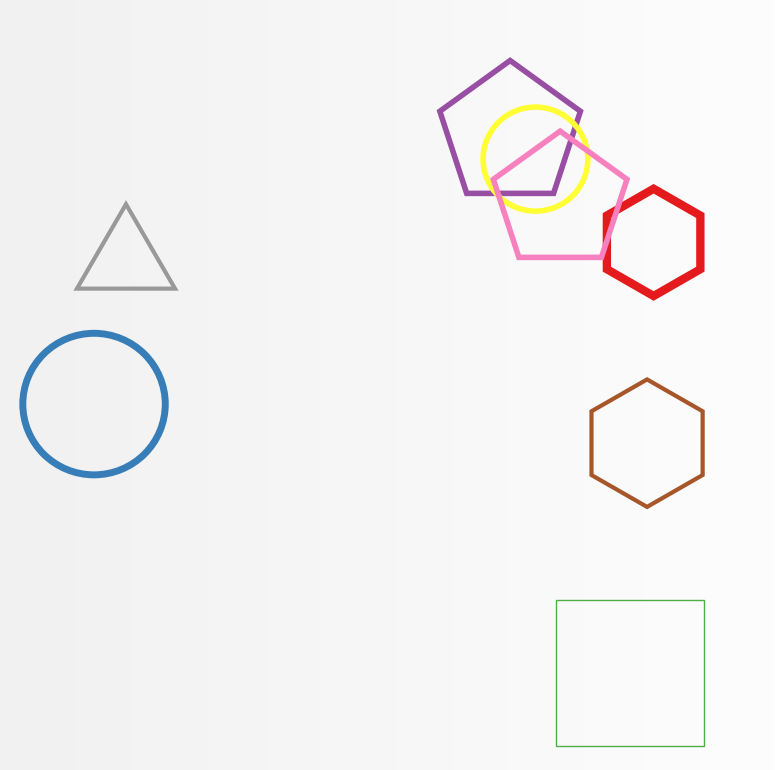[{"shape": "hexagon", "thickness": 3, "radius": 0.35, "center": [0.843, 0.685]}, {"shape": "circle", "thickness": 2.5, "radius": 0.46, "center": [0.121, 0.475]}, {"shape": "square", "thickness": 0.5, "radius": 0.47, "center": [0.813, 0.126]}, {"shape": "pentagon", "thickness": 2, "radius": 0.48, "center": [0.658, 0.826]}, {"shape": "circle", "thickness": 2, "radius": 0.34, "center": [0.691, 0.793]}, {"shape": "hexagon", "thickness": 1.5, "radius": 0.41, "center": [0.835, 0.424]}, {"shape": "pentagon", "thickness": 2, "radius": 0.45, "center": [0.723, 0.739]}, {"shape": "triangle", "thickness": 1.5, "radius": 0.37, "center": [0.163, 0.662]}]